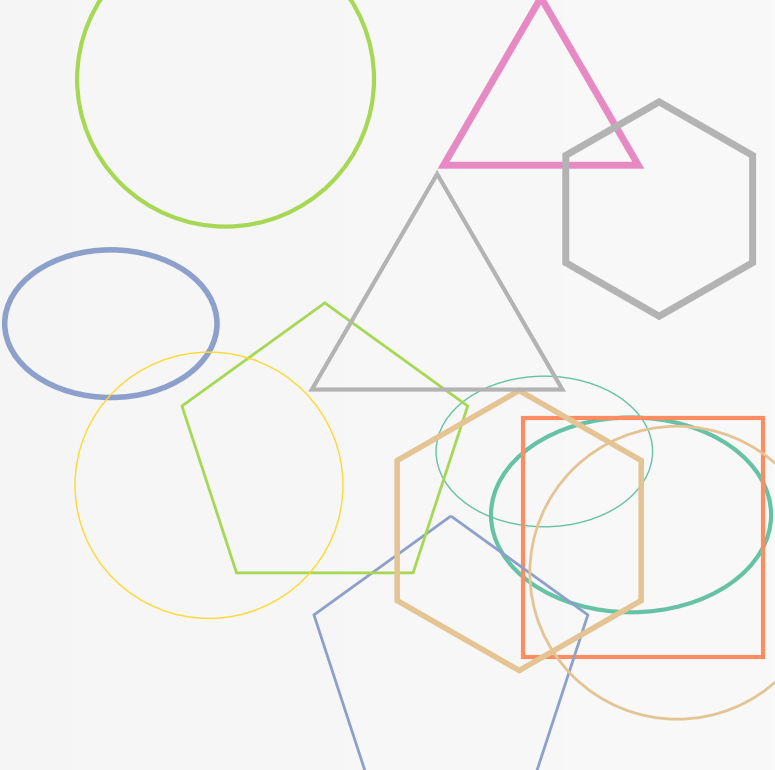[{"shape": "oval", "thickness": 0.5, "radius": 0.7, "center": [0.702, 0.414]}, {"shape": "oval", "thickness": 1.5, "radius": 0.9, "center": [0.814, 0.331]}, {"shape": "square", "thickness": 1.5, "radius": 0.77, "center": [0.829, 0.302]}, {"shape": "oval", "thickness": 2, "radius": 0.68, "center": [0.143, 0.58]}, {"shape": "pentagon", "thickness": 1, "radius": 0.93, "center": [0.582, 0.144]}, {"shape": "triangle", "thickness": 2.5, "radius": 0.73, "center": [0.698, 0.858]}, {"shape": "pentagon", "thickness": 1, "radius": 0.97, "center": [0.419, 0.413]}, {"shape": "circle", "thickness": 1.5, "radius": 0.96, "center": [0.291, 0.897]}, {"shape": "circle", "thickness": 0.5, "radius": 0.86, "center": [0.27, 0.37]}, {"shape": "circle", "thickness": 1, "radius": 0.95, "center": [0.874, 0.256]}, {"shape": "hexagon", "thickness": 2, "radius": 0.91, "center": [0.67, 0.311]}, {"shape": "hexagon", "thickness": 2.5, "radius": 0.7, "center": [0.851, 0.729]}, {"shape": "triangle", "thickness": 1.5, "radius": 0.93, "center": [0.564, 0.587]}]